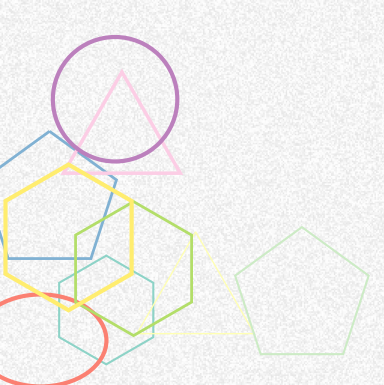[{"shape": "hexagon", "thickness": 1.5, "radius": 0.71, "center": [0.276, 0.195]}, {"shape": "triangle", "thickness": 1, "radius": 0.88, "center": [0.508, 0.221]}, {"shape": "oval", "thickness": 3, "radius": 0.85, "center": [0.106, 0.116]}, {"shape": "pentagon", "thickness": 2, "radius": 0.91, "center": [0.129, 0.476]}, {"shape": "hexagon", "thickness": 2, "radius": 0.87, "center": [0.347, 0.302]}, {"shape": "triangle", "thickness": 2.5, "radius": 0.88, "center": [0.317, 0.638]}, {"shape": "circle", "thickness": 3, "radius": 0.81, "center": [0.299, 0.742]}, {"shape": "pentagon", "thickness": 1.5, "radius": 0.91, "center": [0.784, 0.228]}, {"shape": "hexagon", "thickness": 3, "radius": 0.95, "center": [0.178, 0.383]}]